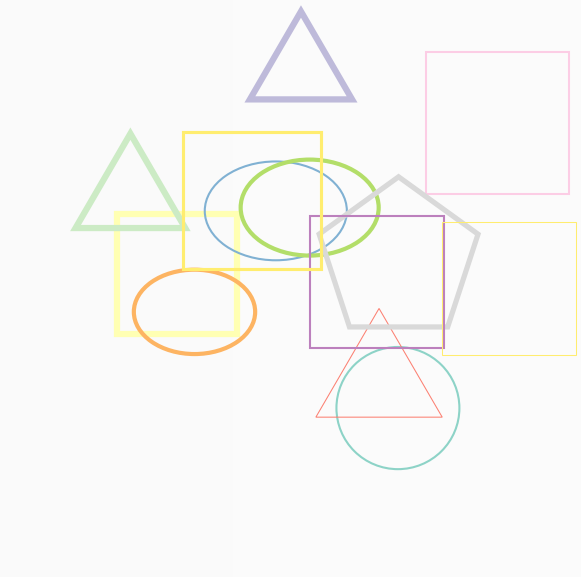[{"shape": "circle", "thickness": 1, "radius": 0.53, "center": [0.685, 0.293]}, {"shape": "square", "thickness": 3, "radius": 0.52, "center": [0.304, 0.525]}, {"shape": "triangle", "thickness": 3, "radius": 0.51, "center": [0.518, 0.878]}, {"shape": "triangle", "thickness": 0.5, "radius": 0.63, "center": [0.652, 0.34]}, {"shape": "oval", "thickness": 1, "radius": 0.61, "center": [0.475, 0.634]}, {"shape": "oval", "thickness": 2, "radius": 0.52, "center": [0.335, 0.459]}, {"shape": "oval", "thickness": 2, "radius": 0.59, "center": [0.533, 0.64]}, {"shape": "square", "thickness": 1, "radius": 0.61, "center": [0.855, 0.786]}, {"shape": "pentagon", "thickness": 2.5, "radius": 0.72, "center": [0.686, 0.549]}, {"shape": "square", "thickness": 1, "radius": 0.57, "center": [0.649, 0.511]}, {"shape": "triangle", "thickness": 3, "radius": 0.54, "center": [0.224, 0.659]}, {"shape": "square", "thickness": 0.5, "radius": 0.58, "center": [0.875, 0.5]}, {"shape": "square", "thickness": 1.5, "radius": 0.59, "center": [0.434, 0.652]}]